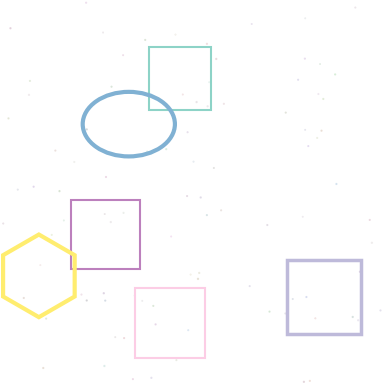[{"shape": "square", "thickness": 1.5, "radius": 0.4, "center": [0.469, 0.796]}, {"shape": "square", "thickness": 2.5, "radius": 0.48, "center": [0.842, 0.229]}, {"shape": "oval", "thickness": 3, "radius": 0.6, "center": [0.335, 0.678]}, {"shape": "square", "thickness": 1.5, "radius": 0.45, "center": [0.442, 0.16]}, {"shape": "square", "thickness": 1.5, "radius": 0.45, "center": [0.273, 0.391]}, {"shape": "hexagon", "thickness": 3, "radius": 0.54, "center": [0.101, 0.284]}]